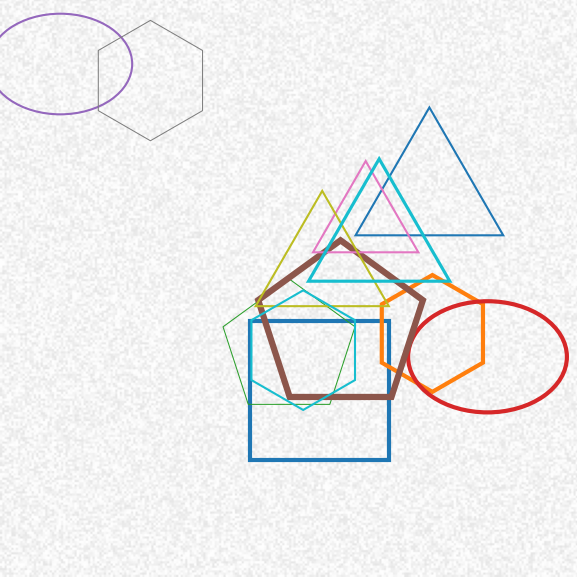[{"shape": "triangle", "thickness": 1, "radius": 0.74, "center": [0.744, 0.665]}, {"shape": "square", "thickness": 2, "radius": 0.6, "center": [0.553, 0.323]}, {"shape": "hexagon", "thickness": 2, "radius": 0.51, "center": [0.749, 0.422]}, {"shape": "pentagon", "thickness": 0.5, "radius": 0.6, "center": [0.5, 0.396]}, {"shape": "oval", "thickness": 2, "radius": 0.69, "center": [0.844, 0.381]}, {"shape": "oval", "thickness": 1, "radius": 0.62, "center": [0.104, 0.888]}, {"shape": "pentagon", "thickness": 3, "radius": 0.75, "center": [0.59, 0.433]}, {"shape": "triangle", "thickness": 1, "radius": 0.53, "center": [0.633, 0.615]}, {"shape": "hexagon", "thickness": 0.5, "radius": 0.52, "center": [0.26, 0.86]}, {"shape": "triangle", "thickness": 1, "radius": 0.67, "center": [0.558, 0.536]}, {"shape": "triangle", "thickness": 1.5, "radius": 0.71, "center": [0.657, 0.583]}, {"shape": "hexagon", "thickness": 1, "radius": 0.52, "center": [0.525, 0.393]}]